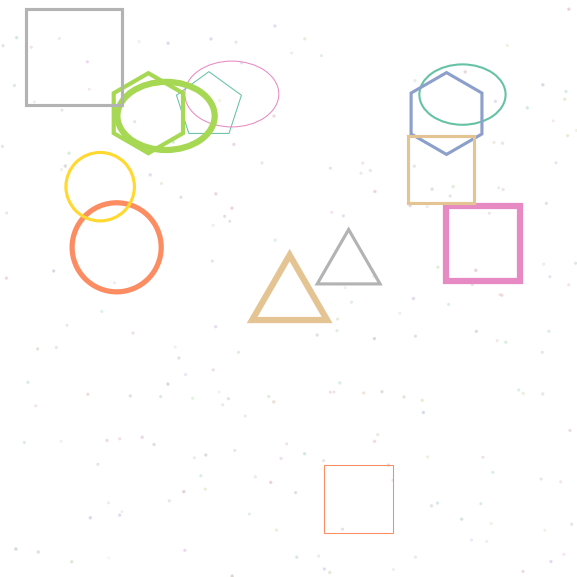[{"shape": "pentagon", "thickness": 0.5, "radius": 0.3, "center": [0.362, 0.816]}, {"shape": "oval", "thickness": 1, "radius": 0.37, "center": [0.801, 0.835]}, {"shape": "circle", "thickness": 2.5, "radius": 0.39, "center": [0.202, 0.571]}, {"shape": "square", "thickness": 0.5, "radius": 0.3, "center": [0.62, 0.135]}, {"shape": "hexagon", "thickness": 1.5, "radius": 0.35, "center": [0.773, 0.803]}, {"shape": "square", "thickness": 3, "radius": 0.32, "center": [0.836, 0.578]}, {"shape": "oval", "thickness": 0.5, "radius": 0.41, "center": [0.401, 0.836]}, {"shape": "oval", "thickness": 3, "radius": 0.42, "center": [0.288, 0.798]}, {"shape": "hexagon", "thickness": 2, "radius": 0.35, "center": [0.257, 0.803]}, {"shape": "circle", "thickness": 1.5, "radius": 0.3, "center": [0.173, 0.676]}, {"shape": "square", "thickness": 1.5, "radius": 0.29, "center": [0.764, 0.706]}, {"shape": "triangle", "thickness": 3, "radius": 0.37, "center": [0.502, 0.482]}, {"shape": "triangle", "thickness": 1.5, "radius": 0.31, "center": [0.604, 0.539]}, {"shape": "square", "thickness": 1.5, "radius": 0.42, "center": [0.128, 0.9]}]